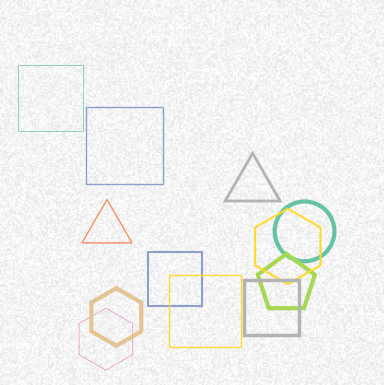[{"shape": "square", "thickness": 0.5, "radius": 0.43, "center": [0.131, 0.746]}, {"shape": "circle", "thickness": 3, "radius": 0.39, "center": [0.791, 0.399]}, {"shape": "triangle", "thickness": 1, "radius": 0.38, "center": [0.278, 0.407]}, {"shape": "square", "thickness": 1, "radius": 0.5, "center": [0.324, 0.622]}, {"shape": "square", "thickness": 1.5, "radius": 0.35, "center": [0.455, 0.276]}, {"shape": "hexagon", "thickness": 0.5, "radius": 0.4, "center": [0.275, 0.119]}, {"shape": "pentagon", "thickness": 3, "radius": 0.39, "center": [0.744, 0.263]}, {"shape": "hexagon", "thickness": 1.5, "radius": 0.49, "center": [0.748, 0.36]}, {"shape": "square", "thickness": 1, "radius": 0.46, "center": [0.532, 0.193]}, {"shape": "hexagon", "thickness": 3, "radius": 0.37, "center": [0.302, 0.177]}, {"shape": "square", "thickness": 2.5, "radius": 0.36, "center": [0.706, 0.202]}, {"shape": "triangle", "thickness": 2, "radius": 0.41, "center": [0.656, 0.519]}]